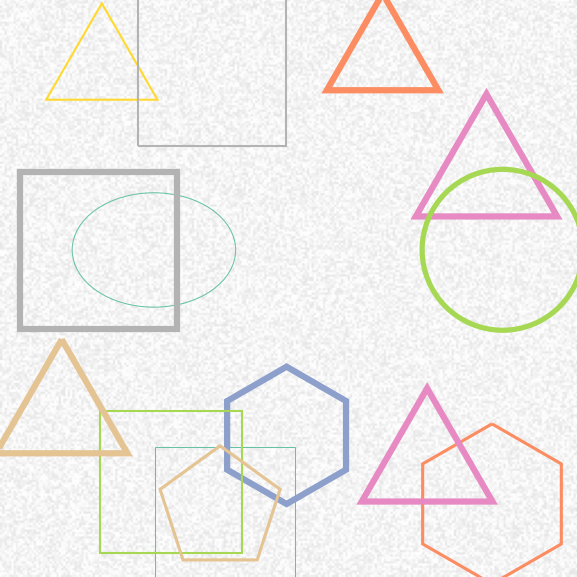[{"shape": "oval", "thickness": 0.5, "radius": 0.71, "center": [0.267, 0.566]}, {"shape": "square", "thickness": 0.5, "radius": 0.6, "center": [0.39, 0.104]}, {"shape": "hexagon", "thickness": 1.5, "radius": 0.69, "center": [0.852, 0.127]}, {"shape": "triangle", "thickness": 3, "radius": 0.56, "center": [0.663, 0.899]}, {"shape": "hexagon", "thickness": 3, "radius": 0.59, "center": [0.496, 0.245]}, {"shape": "triangle", "thickness": 3, "radius": 0.71, "center": [0.842, 0.695]}, {"shape": "triangle", "thickness": 3, "radius": 0.65, "center": [0.74, 0.196]}, {"shape": "square", "thickness": 1, "radius": 0.61, "center": [0.296, 0.164]}, {"shape": "circle", "thickness": 2.5, "radius": 0.7, "center": [0.87, 0.567]}, {"shape": "triangle", "thickness": 1, "radius": 0.56, "center": [0.176, 0.882]}, {"shape": "triangle", "thickness": 3, "radius": 0.66, "center": [0.107, 0.28]}, {"shape": "pentagon", "thickness": 1.5, "radius": 0.55, "center": [0.381, 0.118]}, {"shape": "square", "thickness": 3, "radius": 0.68, "center": [0.171, 0.566]}, {"shape": "square", "thickness": 1, "radius": 0.64, "center": [0.367, 0.873]}]